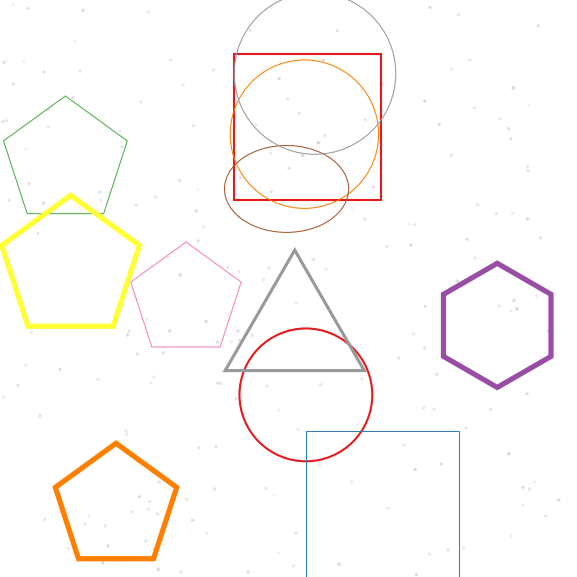[{"shape": "square", "thickness": 1, "radius": 0.63, "center": [0.532, 0.779]}, {"shape": "circle", "thickness": 1, "radius": 0.57, "center": [0.53, 0.315]}, {"shape": "square", "thickness": 0.5, "radius": 0.66, "center": [0.663, 0.121]}, {"shape": "pentagon", "thickness": 0.5, "radius": 0.56, "center": [0.113, 0.72]}, {"shape": "hexagon", "thickness": 2.5, "radius": 0.54, "center": [0.861, 0.436]}, {"shape": "pentagon", "thickness": 2.5, "radius": 0.55, "center": [0.201, 0.121]}, {"shape": "circle", "thickness": 0.5, "radius": 0.64, "center": [0.527, 0.767]}, {"shape": "pentagon", "thickness": 2.5, "radius": 0.63, "center": [0.122, 0.536]}, {"shape": "oval", "thickness": 0.5, "radius": 0.54, "center": [0.496, 0.672]}, {"shape": "pentagon", "thickness": 0.5, "radius": 0.5, "center": [0.322, 0.48]}, {"shape": "circle", "thickness": 0.5, "radius": 0.7, "center": [0.545, 0.872]}, {"shape": "triangle", "thickness": 1.5, "radius": 0.7, "center": [0.51, 0.427]}]